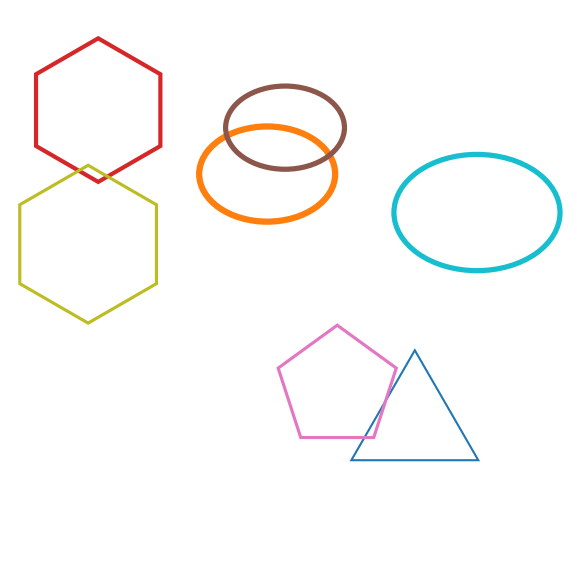[{"shape": "triangle", "thickness": 1, "radius": 0.63, "center": [0.718, 0.266]}, {"shape": "oval", "thickness": 3, "radius": 0.59, "center": [0.463, 0.698]}, {"shape": "hexagon", "thickness": 2, "radius": 0.62, "center": [0.17, 0.808]}, {"shape": "oval", "thickness": 2.5, "radius": 0.51, "center": [0.494, 0.778]}, {"shape": "pentagon", "thickness": 1.5, "radius": 0.54, "center": [0.584, 0.328]}, {"shape": "hexagon", "thickness": 1.5, "radius": 0.68, "center": [0.153, 0.576]}, {"shape": "oval", "thickness": 2.5, "radius": 0.72, "center": [0.826, 0.631]}]